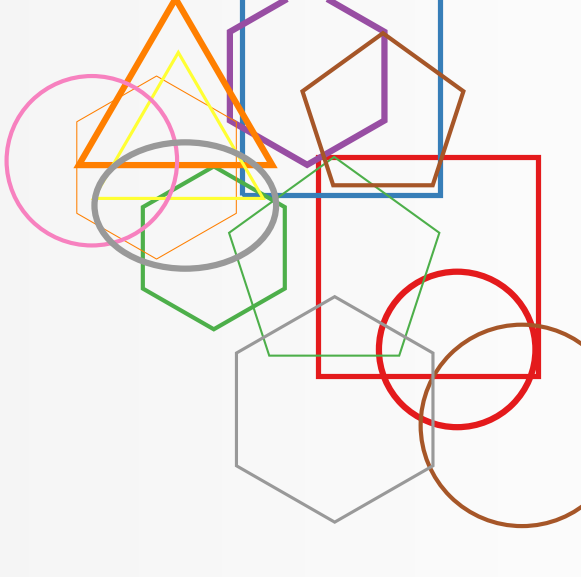[{"shape": "square", "thickness": 2.5, "radius": 0.95, "center": [0.736, 0.538]}, {"shape": "circle", "thickness": 3, "radius": 0.67, "center": [0.787, 0.394]}, {"shape": "square", "thickness": 2.5, "radius": 0.85, "center": [0.587, 0.832]}, {"shape": "pentagon", "thickness": 1, "radius": 0.95, "center": [0.575, 0.537]}, {"shape": "hexagon", "thickness": 2, "radius": 0.71, "center": [0.368, 0.57]}, {"shape": "hexagon", "thickness": 3, "radius": 0.77, "center": [0.528, 0.867]}, {"shape": "hexagon", "thickness": 0.5, "radius": 0.79, "center": [0.269, 0.709]}, {"shape": "triangle", "thickness": 3, "radius": 0.96, "center": [0.302, 0.809]}, {"shape": "triangle", "thickness": 1.5, "radius": 0.84, "center": [0.307, 0.74]}, {"shape": "pentagon", "thickness": 2, "radius": 0.73, "center": [0.659, 0.796]}, {"shape": "circle", "thickness": 2, "radius": 0.87, "center": [0.898, 0.263]}, {"shape": "circle", "thickness": 2, "radius": 0.73, "center": [0.158, 0.721]}, {"shape": "oval", "thickness": 3, "radius": 0.78, "center": [0.319, 0.643]}, {"shape": "hexagon", "thickness": 1.5, "radius": 0.98, "center": [0.576, 0.29]}]